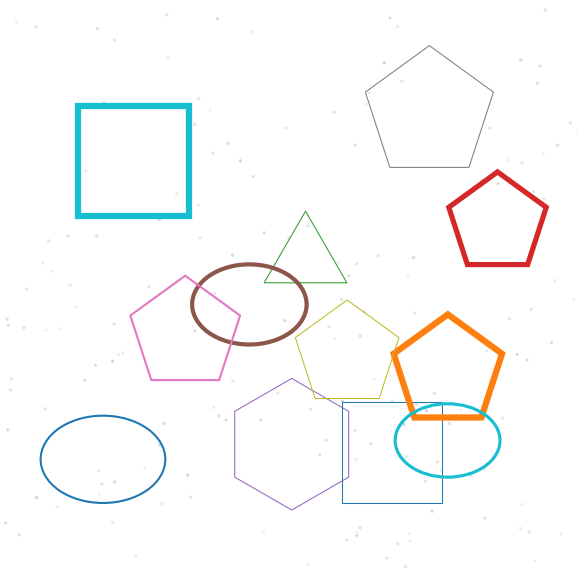[{"shape": "oval", "thickness": 1, "radius": 0.54, "center": [0.178, 0.204]}, {"shape": "square", "thickness": 0.5, "radius": 0.43, "center": [0.679, 0.215]}, {"shape": "pentagon", "thickness": 3, "radius": 0.49, "center": [0.775, 0.356]}, {"shape": "triangle", "thickness": 0.5, "radius": 0.41, "center": [0.529, 0.551]}, {"shape": "pentagon", "thickness": 2.5, "radius": 0.44, "center": [0.862, 0.613]}, {"shape": "hexagon", "thickness": 0.5, "radius": 0.57, "center": [0.505, 0.23]}, {"shape": "oval", "thickness": 2, "radius": 0.5, "center": [0.432, 0.472]}, {"shape": "pentagon", "thickness": 1, "radius": 0.5, "center": [0.321, 0.422]}, {"shape": "pentagon", "thickness": 0.5, "radius": 0.58, "center": [0.744, 0.804]}, {"shape": "pentagon", "thickness": 0.5, "radius": 0.47, "center": [0.601, 0.385]}, {"shape": "oval", "thickness": 1.5, "radius": 0.45, "center": [0.775, 0.236]}, {"shape": "square", "thickness": 3, "radius": 0.48, "center": [0.231, 0.721]}]